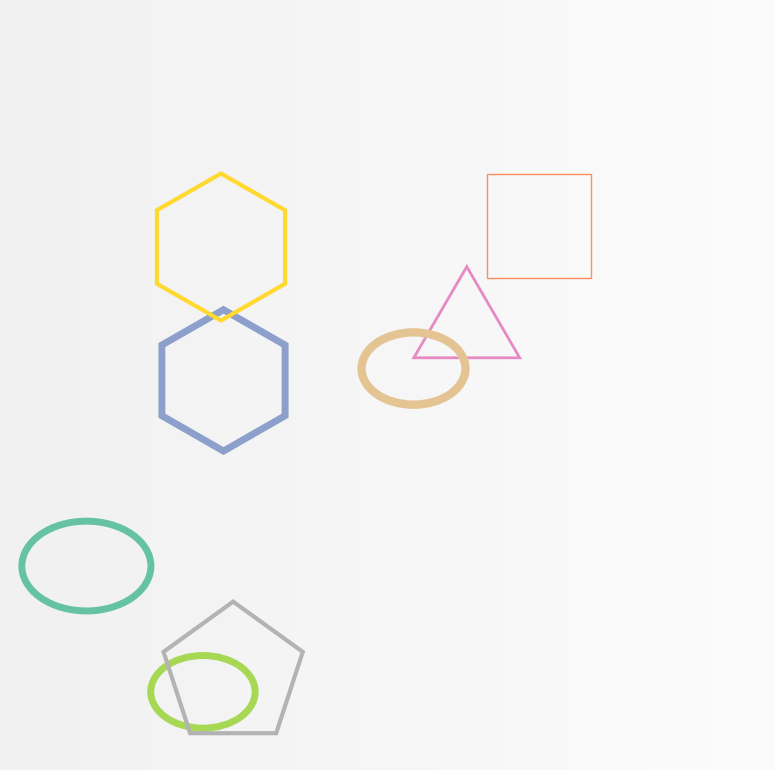[{"shape": "oval", "thickness": 2.5, "radius": 0.42, "center": [0.111, 0.265]}, {"shape": "square", "thickness": 0.5, "radius": 0.34, "center": [0.696, 0.707]}, {"shape": "hexagon", "thickness": 2.5, "radius": 0.46, "center": [0.288, 0.506]}, {"shape": "triangle", "thickness": 1, "radius": 0.39, "center": [0.602, 0.575]}, {"shape": "oval", "thickness": 2.5, "radius": 0.34, "center": [0.262, 0.102]}, {"shape": "hexagon", "thickness": 1.5, "radius": 0.48, "center": [0.285, 0.679]}, {"shape": "oval", "thickness": 3, "radius": 0.34, "center": [0.534, 0.521]}, {"shape": "pentagon", "thickness": 1.5, "radius": 0.47, "center": [0.301, 0.124]}]